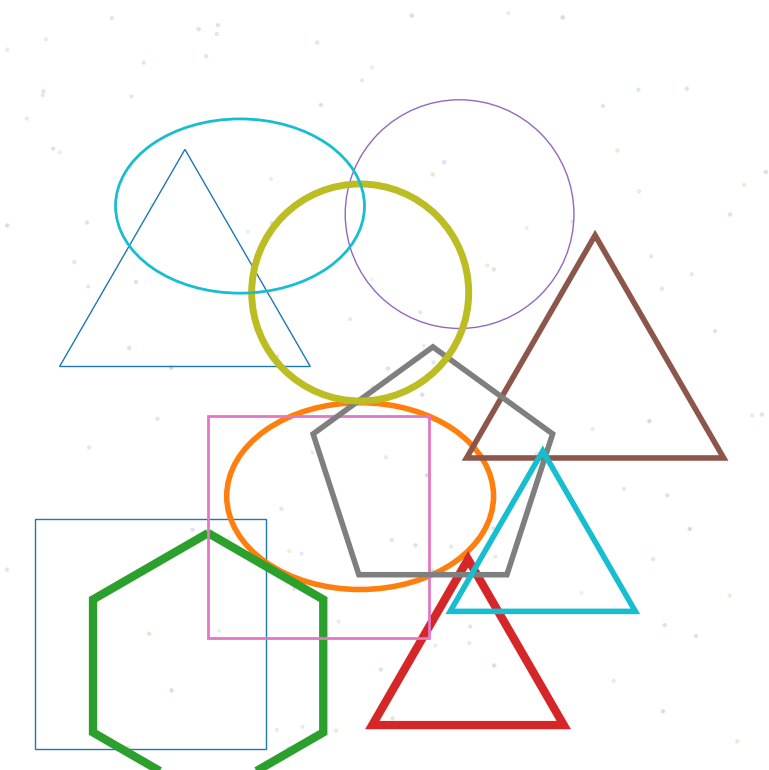[{"shape": "square", "thickness": 0.5, "radius": 0.75, "center": [0.195, 0.177]}, {"shape": "triangle", "thickness": 0.5, "radius": 0.94, "center": [0.24, 0.618]}, {"shape": "oval", "thickness": 2, "radius": 0.87, "center": [0.468, 0.356]}, {"shape": "hexagon", "thickness": 3, "radius": 0.86, "center": [0.27, 0.135]}, {"shape": "triangle", "thickness": 3, "radius": 0.72, "center": [0.608, 0.13]}, {"shape": "circle", "thickness": 0.5, "radius": 0.74, "center": [0.597, 0.722]}, {"shape": "triangle", "thickness": 2, "radius": 0.96, "center": [0.773, 0.502]}, {"shape": "square", "thickness": 1, "radius": 0.72, "center": [0.414, 0.315]}, {"shape": "pentagon", "thickness": 2, "radius": 0.82, "center": [0.562, 0.386]}, {"shape": "circle", "thickness": 2.5, "radius": 0.7, "center": [0.468, 0.62]}, {"shape": "oval", "thickness": 1, "radius": 0.81, "center": [0.312, 0.732]}, {"shape": "triangle", "thickness": 2, "radius": 0.69, "center": [0.705, 0.275]}]